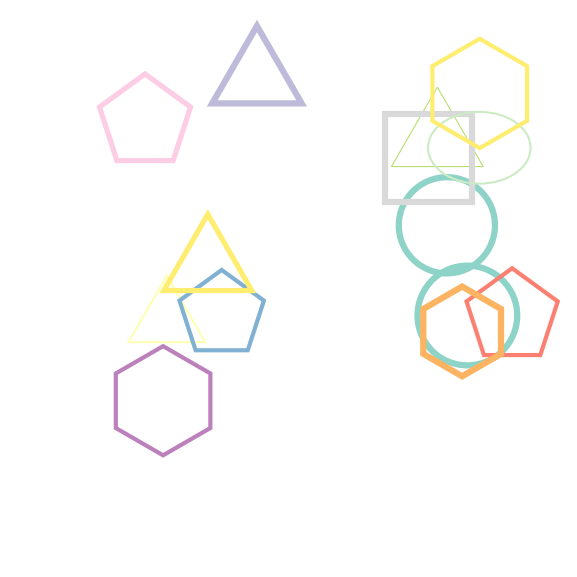[{"shape": "circle", "thickness": 3, "radius": 0.43, "center": [0.809, 0.453]}, {"shape": "circle", "thickness": 3, "radius": 0.42, "center": [0.774, 0.609]}, {"shape": "triangle", "thickness": 1, "radius": 0.38, "center": [0.289, 0.445]}, {"shape": "triangle", "thickness": 3, "radius": 0.45, "center": [0.445, 0.865]}, {"shape": "pentagon", "thickness": 2, "radius": 0.42, "center": [0.887, 0.452]}, {"shape": "pentagon", "thickness": 2, "radius": 0.38, "center": [0.384, 0.455]}, {"shape": "hexagon", "thickness": 3, "radius": 0.39, "center": [0.8, 0.425]}, {"shape": "triangle", "thickness": 0.5, "radius": 0.46, "center": [0.757, 0.757]}, {"shape": "pentagon", "thickness": 2.5, "radius": 0.41, "center": [0.251, 0.788]}, {"shape": "square", "thickness": 3, "radius": 0.38, "center": [0.742, 0.725]}, {"shape": "hexagon", "thickness": 2, "radius": 0.47, "center": [0.282, 0.305]}, {"shape": "oval", "thickness": 1, "radius": 0.44, "center": [0.83, 0.743]}, {"shape": "hexagon", "thickness": 2, "radius": 0.47, "center": [0.831, 0.837]}, {"shape": "triangle", "thickness": 2.5, "radius": 0.44, "center": [0.36, 0.54]}]